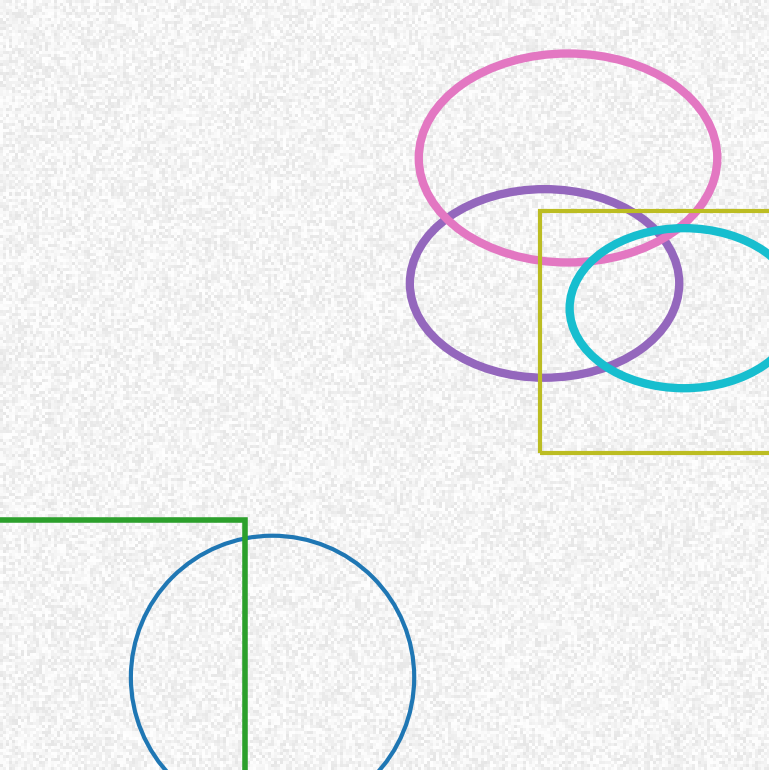[{"shape": "circle", "thickness": 1.5, "radius": 0.92, "center": [0.354, 0.12]}, {"shape": "square", "thickness": 2, "radius": 0.99, "center": [0.121, 0.127]}, {"shape": "oval", "thickness": 3, "radius": 0.87, "center": [0.707, 0.632]}, {"shape": "oval", "thickness": 3, "radius": 0.97, "center": [0.738, 0.795]}, {"shape": "square", "thickness": 1.5, "radius": 0.79, "center": [0.859, 0.569]}, {"shape": "oval", "thickness": 3, "radius": 0.74, "center": [0.888, 0.6]}]